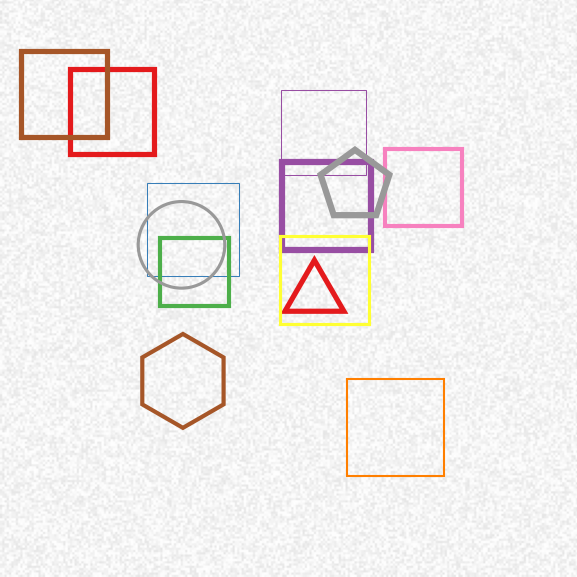[{"shape": "square", "thickness": 2.5, "radius": 0.37, "center": [0.194, 0.806]}, {"shape": "triangle", "thickness": 2.5, "radius": 0.29, "center": [0.544, 0.49]}, {"shape": "square", "thickness": 0.5, "radius": 0.4, "center": [0.335, 0.602]}, {"shape": "square", "thickness": 2, "radius": 0.3, "center": [0.336, 0.528]}, {"shape": "square", "thickness": 0.5, "radius": 0.37, "center": [0.561, 0.77]}, {"shape": "square", "thickness": 3, "radius": 0.38, "center": [0.565, 0.642]}, {"shape": "square", "thickness": 1, "radius": 0.42, "center": [0.684, 0.259]}, {"shape": "square", "thickness": 1.5, "radius": 0.38, "center": [0.562, 0.515]}, {"shape": "square", "thickness": 2.5, "radius": 0.38, "center": [0.111, 0.836]}, {"shape": "hexagon", "thickness": 2, "radius": 0.41, "center": [0.317, 0.34]}, {"shape": "square", "thickness": 2, "radius": 0.33, "center": [0.734, 0.675]}, {"shape": "pentagon", "thickness": 3, "radius": 0.31, "center": [0.615, 0.677]}, {"shape": "circle", "thickness": 1.5, "radius": 0.37, "center": [0.314, 0.575]}]